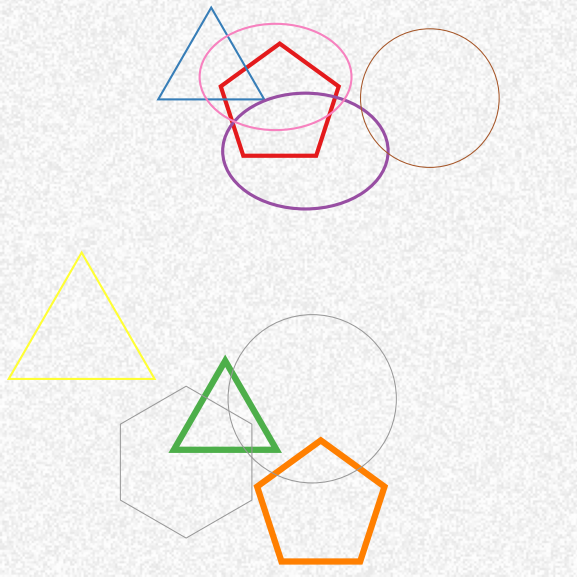[{"shape": "pentagon", "thickness": 2, "radius": 0.54, "center": [0.484, 0.816]}, {"shape": "triangle", "thickness": 1, "radius": 0.53, "center": [0.366, 0.88]}, {"shape": "triangle", "thickness": 3, "radius": 0.51, "center": [0.39, 0.272]}, {"shape": "oval", "thickness": 1.5, "radius": 0.72, "center": [0.529, 0.738]}, {"shape": "pentagon", "thickness": 3, "radius": 0.58, "center": [0.556, 0.121]}, {"shape": "triangle", "thickness": 1, "radius": 0.73, "center": [0.141, 0.416]}, {"shape": "circle", "thickness": 0.5, "radius": 0.6, "center": [0.744, 0.829]}, {"shape": "oval", "thickness": 1, "radius": 0.66, "center": [0.477, 0.866]}, {"shape": "hexagon", "thickness": 0.5, "radius": 0.66, "center": [0.322, 0.199]}, {"shape": "circle", "thickness": 0.5, "radius": 0.73, "center": [0.541, 0.309]}]